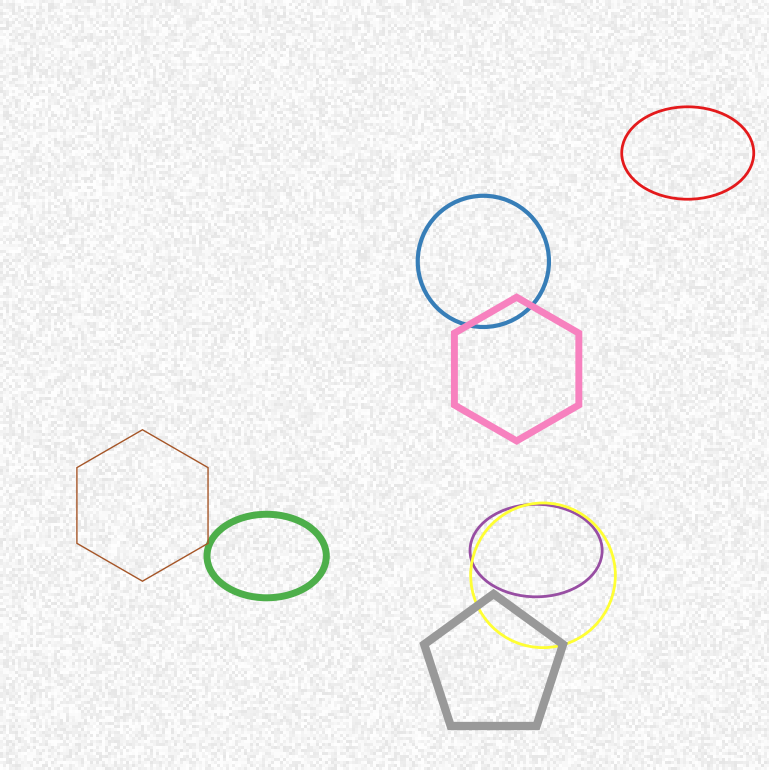[{"shape": "oval", "thickness": 1, "radius": 0.43, "center": [0.893, 0.801]}, {"shape": "circle", "thickness": 1.5, "radius": 0.43, "center": [0.628, 0.661]}, {"shape": "oval", "thickness": 2.5, "radius": 0.39, "center": [0.346, 0.278]}, {"shape": "oval", "thickness": 1, "radius": 0.43, "center": [0.696, 0.285]}, {"shape": "circle", "thickness": 1, "radius": 0.47, "center": [0.705, 0.253]}, {"shape": "hexagon", "thickness": 0.5, "radius": 0.49, "center": [0.185, 0.344]}, {"shape": "hexagon", "thickness": 2.5, "radius": 0.47, "center": [0.671, 0.521]}, {"shape": "pentagon", "thickness": 3, "radius": 0.47, "center": [0.641, 0.134]}]